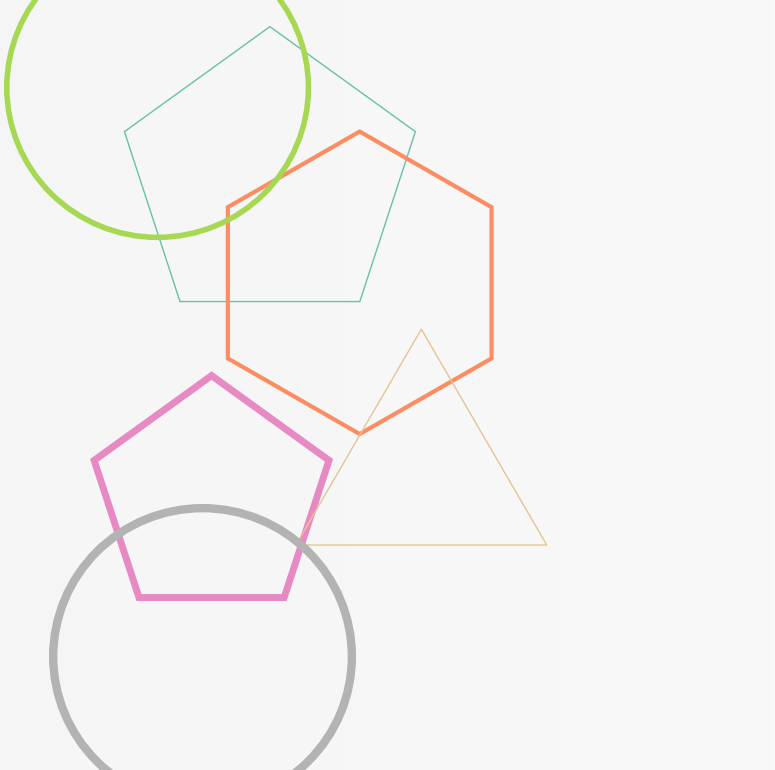[{"shape": "pentagon", "thickness": 0.5, "radius": 0.99, "center": [0.348, 0.768]}, {"shape": "hexagon", "thickness": 1.5, "radius": 0.98, "center": [0.464, 0.633]}, {"shape": "pentagon", "thickness": 2.5, "radius": 0.8, "center": [0.273, 0.353]}, {"shape": "circle", "thickness": 2, "radius": 0.97, "center": [0.203, 0.886]}, {"shape": "triangle", "thickness": 0.5, "radius": 0.93, "center": [0.544, 0.386]}, {"shape": "circle", "thickness": 3, "radius": 0.96, "center": [0.261, 0.147]}]